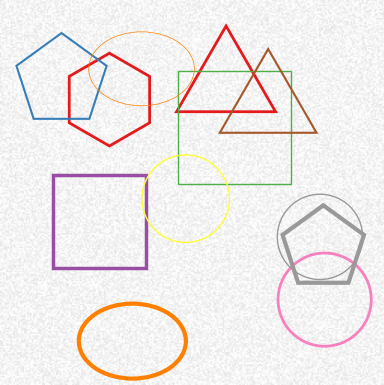[{"shape": "hexagon", "thickness": 2, "radius": 0.6, "center": [0.284, 0.741]}, {"shape": "triangle", "thickness": 2, "radius": 0.74, "center": [0.587, 0.784]}, {"shape": "pentagon", "thickness": 1.5, "radius": 0.62, "center": [0.16, 0.791]}, {"shape": "square", "thickness": 1, "radius": 0.73, "center": [0.61, 0.669]}, {"shape": "square", "thickness": 2.5, "radius": 0.61, "center": [0.258, 0.424]}, {"shape": "oval", "thickness": 3, "radius": 0.7, "center": [0.344, 0.114]}, {"shape": "oval", "thickness": 0.5, "radius": 0.69, "center": [0.368, 0.821]}, {"shape": "circle", "thickness": 1, "radius": 0.57, "center": [0.482, 0.484]}, {"shape": "triangle", "thickness": 1.5, "radius": 0.73, "center": [0.697, 0.728]}, {"shape": "circle", "thickness": 2, "radius": 0.61, "center": [0.843, 0.222]}, {"shape": "pentagon", "thickness": 3, "radius": 0.56, "center": [0.84, 0.356]}, {"shape": "circle", "thickness": 1, "radius": 0.55, "center": [0.831, 0.385]}]